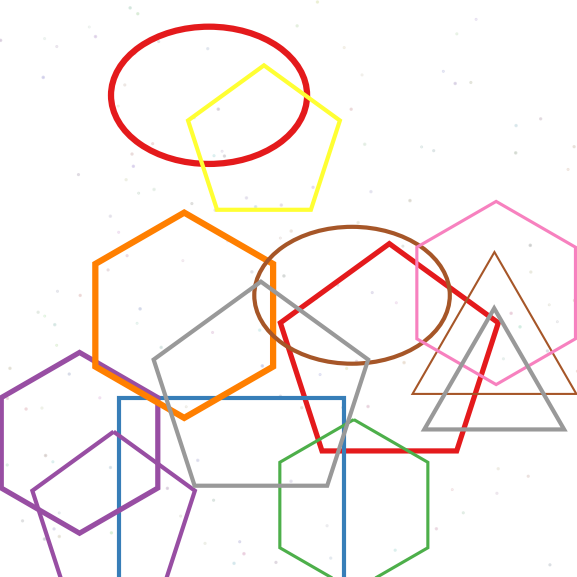[{"shape": "oval", "thickness": 3, "radius": 0.85, "center": [0.362, 0.834]}, {"shape": "pentagon", "thickness": 2.5, "radius": 0.99, "center": [0.674, 0.379]}, {"shape": "square", "thickness": 2, "radius": 0.97, "center": [0.401, 0.116]}, {"shape": "hexagon", "thickness": 1.5, "radius": 0.74, "center": [0.613, 0.125]}, {"shape": "pentagon", "thickness": 2, "radius": 0.74, "center": [0.197, 0.104]}, {"shape": "hexagon", "thickness": 2.5, "radius": 0.78, "center": [0.138, 0.232]}, {"shape": "hexagon", "thickness": 3, "radius": 0.89, "center": [0.319, 0.453]}, {"shape": "pentagon", "thickness": 2, "radius": 0.69, "center": [0.457, 0.748]}, {"shape": "oval", "thickness": 2, "radius": 0.85, "center": [0.61, 0.488]}, {"shape": "triangle", "thickness": 1, "radius": 0.82, "center": [0.856, 0.399]}, {"shape": "hexagon", "thickness": 1.5, "radius": 0.79, "center": [0.859, 0.492]}, {"shape": "triangle", "thickness": 2, "radius": 0.7, "center": [0.856, 0.325]}, {"shape": "pentagon", "thickness": 2, "radius": 0.98, "center": [0.452, 0.316]}]